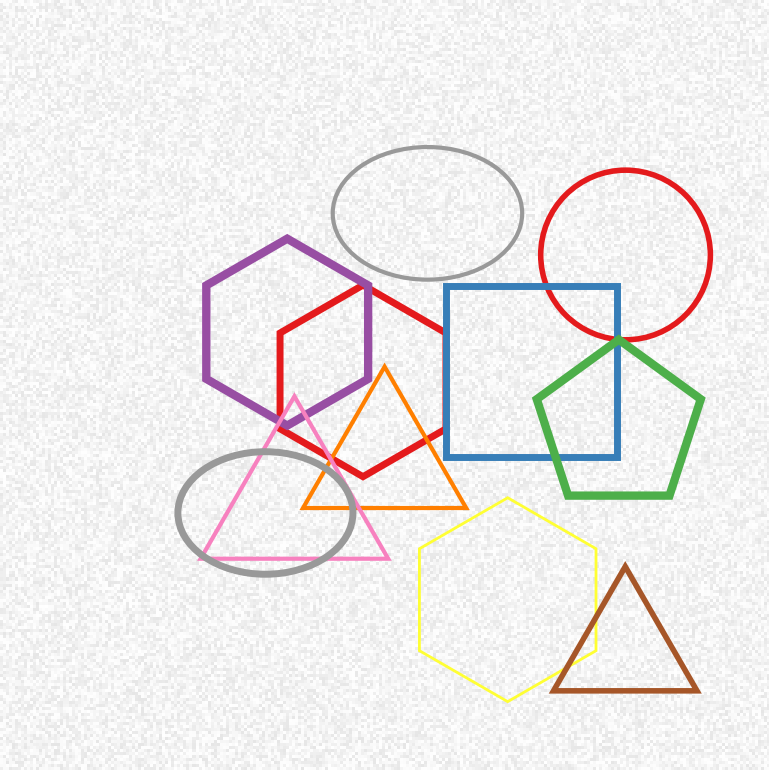[{"shape": "circle", "thickness": 2, "radius": 0.55, "center": [0.812, 0.669]}, {"shape": "hexagon", "thickness": 2.5, "radius": 0.62, "center": [0.471, 0.505]}, {"shape": "square", "thickness": 2.5, "radius": 0.56, "center": [0.69, 0.518]}, {"shape": "pentagon", "thickness": 3, "radius": 0.56, "center": [0.804, 0.447]}, {"shape": "hexagon", "thickness": 3, "radius": 0.61, "center": [0.373, 0.569]}, {"shape": "triangle", "thickness": 1.5, "radius": 0.61, "center": [0.499, 0.401]}, {"shape": "hexagon", "thickness": 1, "radius": 0.66, "center": [0.659, 0.221]}, {"shape": "triangle", "thickness": 2, "radius": 0.54, "center": [0.812, 0.157]}, {"shape": "triangle", "thickness": 1.5, "radius": 0.7, "center": [0.382, 0.345]}, {"shape": "oval", "thickness": 2.5, "radius": 0.57, "center": [0.345, 0.334]}, {"shape": "oval", "thickness": 1.5, "radius": 0.62, "center": [0.555, 0.723]}]